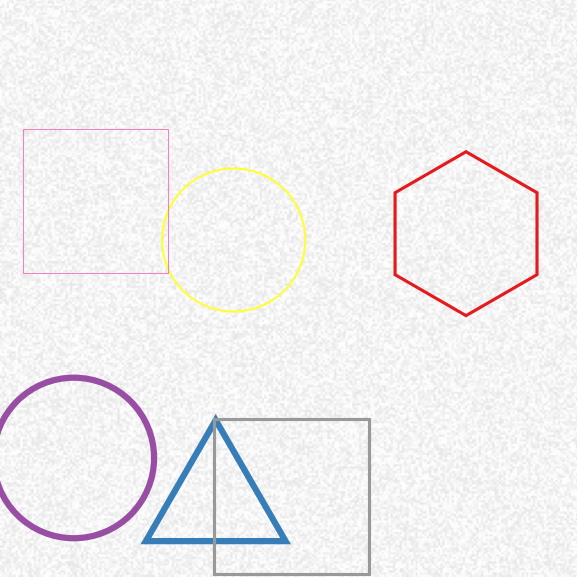[{"shape": "hexagon", "thickness": 1.5, "radius": 0.71, "center": [0.807, 0.594]}, {"shape": "triangle", "thickness": 3, "radius": 0.7, "center": [0.374, 0.132]}, {"shape": "circle", "thickness": 3, "radius": 0.7, "center": [0.128, 0.206]}, {"shape": "circle", "thickness": 1, "radius": 0.62, "center": [0.405, 0.584]}, {"shape": "square", "thickness": 0.5, "radius": 0.63, "center": [0.165, 0.651]}, {"shape": "square", "thickness": 1.5, "radius": 0.67, "center": [0.506, 0.139]}]